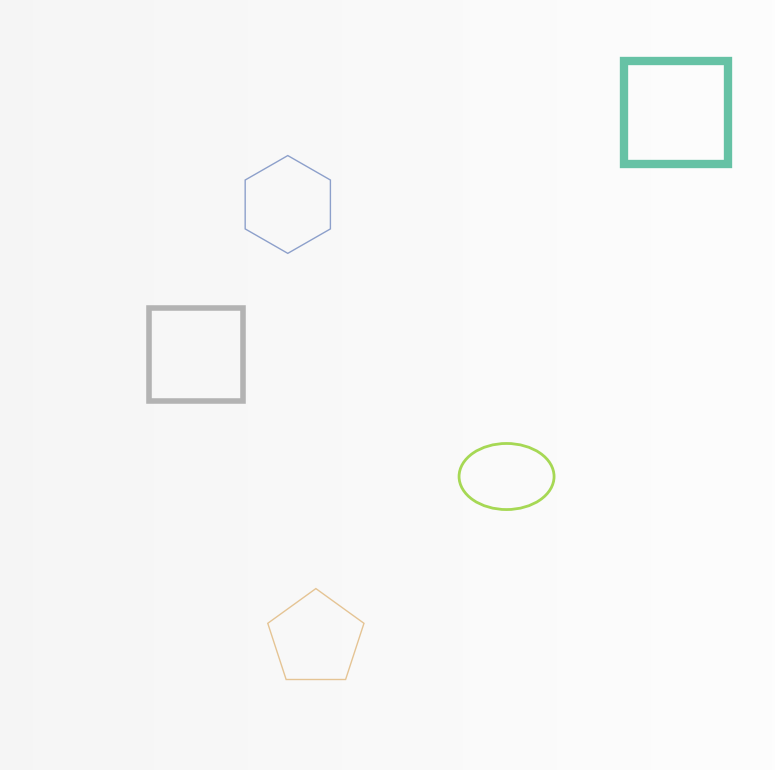[{"shape": "square", "thickness": 3, "radius": 0.33, "center": [0.872, 0.854]}, {"shape": "hexagon", "thickness": 0.5, "radius": 0.32, "center": [0.371, 0.734]}, {"shape": "oval", "thickness": 1, "radius": 0.31, "center": [0.654, 0.381]}, {"shape": "pentagon", "thickness": 0.5, "radius": 0.33, "center": [0.408, 0.17]}, {"shape": "square", "thickness": 2, "radius": 0.3, "center": [0.253, 0.539]}]